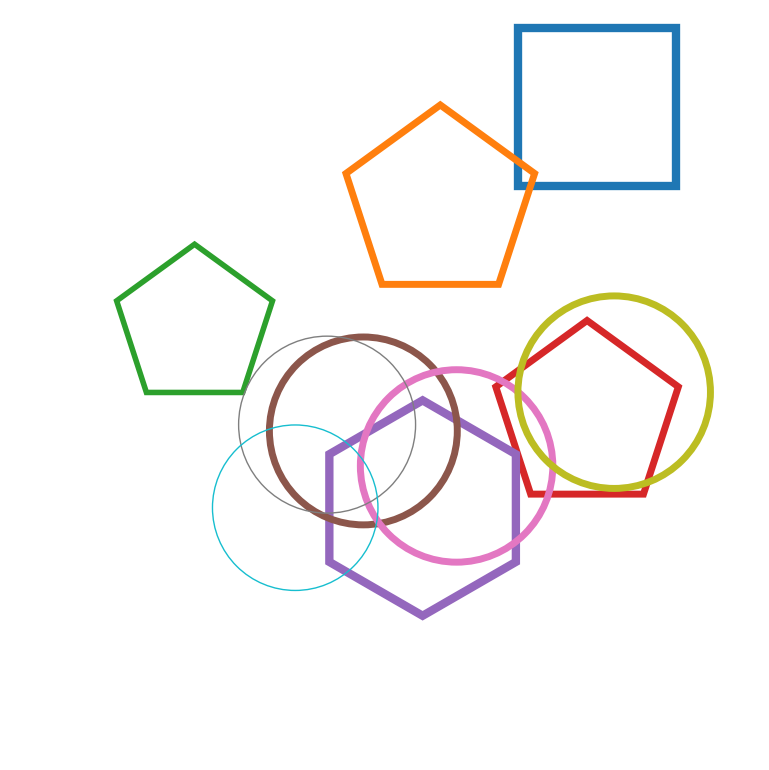[{"shape": "square", "thickness": 3, "radius": 0.51, "center": [0.775, 0.861]}, {"shape": "pentagon", "thickness": 2.5, "radius": 0.64, "center": [0.572, 0.735]}, {"shape": "pentagon", "thickness": 2, "radius": 0.53, "center": [0.253, 0.576]}, {"shape": "pentagon", "thickness": 2.5, "radius": 0.62, "center": [0.762, 0.459]}, {"shape": "hexagon", "thickness": 3, "radius": 0.7, "center": [0.549, 0.34]}, {"shape": "circle", "thickness": 2.5, "radius": 0.61, "center": [0.472, 0.44]}, {"shape": "circle", "thickness": 2.5, "radius": 0.62, "center": [0.593, 0.395]}, {"shape": "circle", "thickness": 0.5, "radius": 0.57, "center": [0.425, 0.449]}, {"shape": "circle", "thickness": 2.5, "radius": 0.63, "center": [0.798, 0.491]}, {"shape": "circle", "thickness": 0.5, "radius": 0.54, "center": [0.383, 0.341]}]